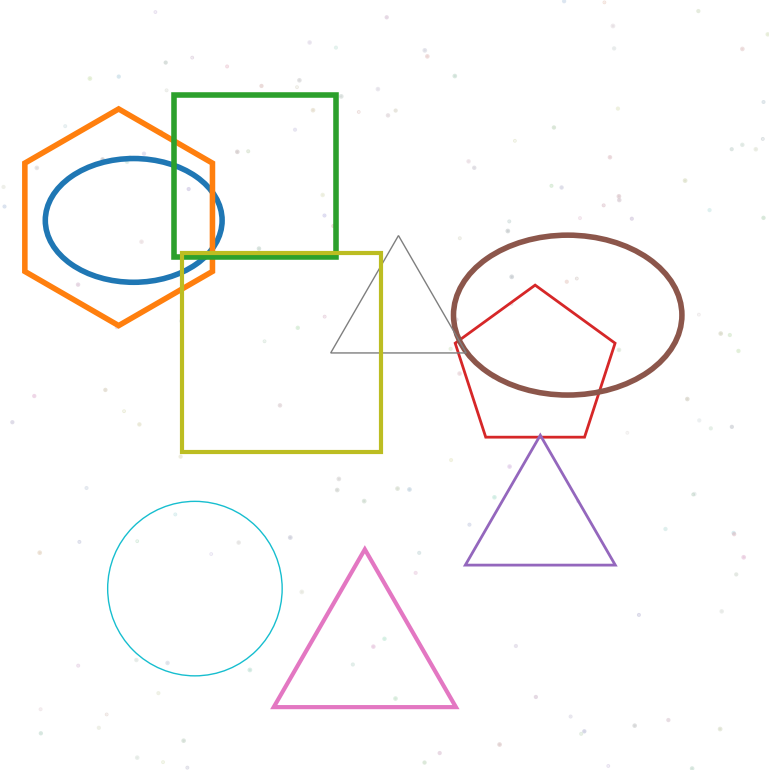[{"shape": "oval", "thickness": 2, "radius": 0.57, "center": [0.174, 0.714]}, {"shape": "hexagon", "thickness": 2, "radius": 0.7, "center": [0.154, 0.718]}, {"shape": "square", "thickness": 2, "radius": 0.53, "center": [0.331, 0.771]}, {"shape": "pentagon", "thickness": 1, "radius": 0.55, "center": [0.695, 0.521]}, {"shape": "triangle", "thickness": 1, "radius": 0.56, "center": [0.702, 0.322]}, {"shape": "oval", "thickness": 2, "radius": 0.74, "center": [0.737, 0.591]}, {"shape": "triangle", "thickness": 1.5, "radius": 0.68, "center": [0.474, 0.15]}, {"shape": "triangle", "thickness": 0.5, "radius": 0.51, "center": [0.517, 0.592]}, {"shape": "square", "thickness": 1.5, "radius": 0.65, "center": [0.365, 0.542]}, {"shape": "circle", "thickness": 0.5, "radius": 0.57, "center": [0.253, 0.236]}]